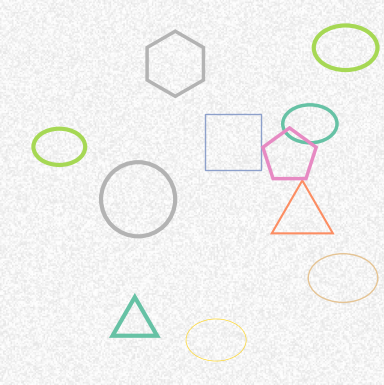[{"shape": "triangle", "thickness": 3, "radius": 0.33, "center": [0.35, 0.161]}, {"shape": "oval", "thickness": 2.5, "radius": 0.35, "center": [0.805, 0.678]}, {"shape": "triangle", "thickness": 1.5, "radius": 0.46, "center": [0.785, 0.44]}, {"shape": "square", "thickness": 1, "radius": 0.37, "center": [0.605, 0.631]}, {"shape": "pentagon", "thickness": 2.5, "radius": 0.36, "center": [0.752, 0.595]}, {"shape": "oval", "thickness": 3, "radius": 0.34, "center": [0.154, 0.619]}, {"shape": "oval", "thickness": 3, "radius": 0.41, "center": [0.898, 0.876]}, {"shape": "oval", "thickness": 0.5, "radius": 0.39, "center": [0.561, 0.117]}, {"shape": "oval", "thickness": 1, "radius": 0.45, "center": [0.891, 0.278]}, {"shape": "circle", "thickness": 3, "radius": 0.48, "center": [0.359, 0.482]}, {"shape": "hexagon", "thickness": 2.5, "radius": 0.42, "center": [0.455, 0.834]}]